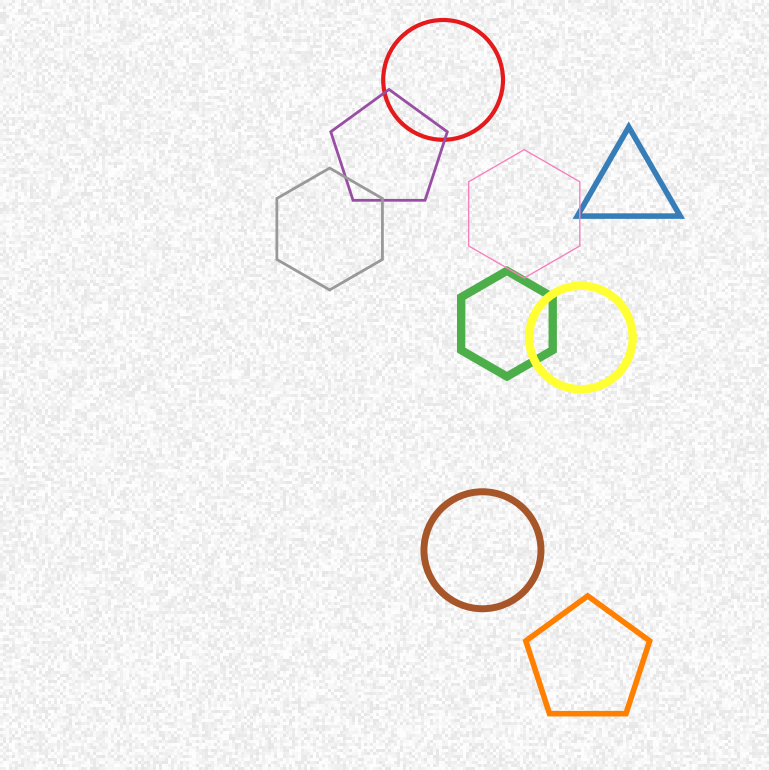[{"shape": "circle", "thickness": 1.5, "radius": 0.39, "center": [0.575, 0.896]}, {"shape": "triangle", "thickness": 2, "radius": 0.39, "center": [0.817, 0.758]}, {"shape": "hexagon", "thickness": 3, "radius": 0.34, "center": [0.658, 0.58]}, {"shape": "pentagon", "thickness": 1, "radius": 0.4, "center": [0.505, 0.804]}, {"shape": "pentagon", "thickness": 2, "radius": 0.42, "center": [0.763, 0.142]}, {"shape": "circle", "thickness": 3, "radius": 0.34, "center": [0.754, 0.562]}, {"shape": "circle", "thickness": 2.5, "radius": 0.38, "center": [0.627, 0.285]}, {"shape": "hexagon", "thickness": 0.5, "radius": 0.42, "center": [0.681, 0.722]}, {"shape": "hexagon", "thickness": 1, "radius": 0.4, "center": [0.428, 0.703]}]